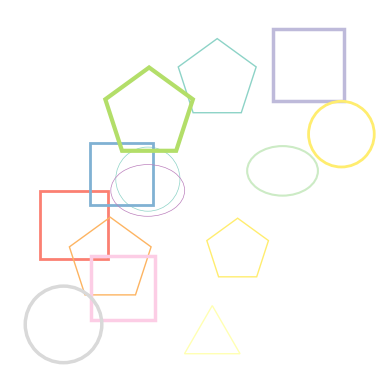[{"shape": "circle", "thickness": 0.5, "radius": 0.42, "center": [0.384, 0.535]}, {"shape": "pentagon", "thickness": 1, "radius": 0.53, "center": [0.564, 0.793]}, {"shape": "triangle", "thickness": 1, "radius": 0.42, "center": [0.551, 0.123]}, {"shape": "square", "thickness": 2.5, "radius": 0.46, "center": [0.801, 0.831]}, {"shape": "square", "thickness": 2, "radius": 0.44, "center": [0.192, 0.416]}, {"shape": "square", "thickness": 2, "radius": 0.41, "center": [0.316, 0.548]}, {"shape": "pentagon", "thickness": 1, "radius": 0.56, "center": [0.286, 0.324]}, {"shape": "pentagon", "thickness": 3, "radius": 0.6, "center": [0.387, 0.705]}, {"shape": "square", "thickness": 2.5, "radius": 0.42, "center": [0.32, 0.252]}, {"shape": "circle", "thickness": 2.5, "radius": 0.5, "center": [0.165, 0.157]}, {"shape": "oval", "thickness": 0.5, "radius": 0.48, "center": [0.384, 0.505]}, {"shape": "oval", "thickness": 1.5, "radius": 0.46, "center": [0.734, 0.556]}, {"shape": "pentagon", "thickness": 1, "radius": 0.42, "center": [0.617, 0.349]}, {"shape": "circle", "thickness": 2, "radius": 0.43, "center": [0.887, 0.652]}]